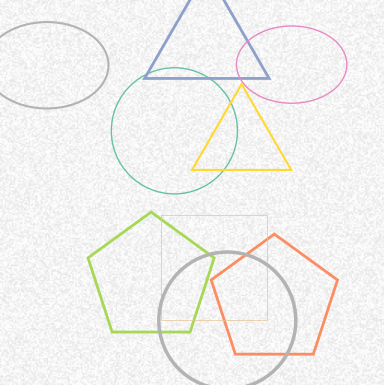[{"shape": "circle", "thickness": 1, "radius": 0.82, "center": [0.453, 0.66]}, {"shape": "pentagon", "thickness": 2, "radius": 0.86, "center": [0.713, 0.22]}, {"shape": "triangle", "thickness": 2, "radius": 0.93, "center": [0.537, 0.89]}, {"shape": "oval", "thickness": 1, "radius": 0.72, "center": [0.758, 0.832]}, {"shape": "pentagon", "thickness": 2, "radius": 0.86, "center": [0.392, 0.277]}, {"shape": "triangle", "thickness": 1.5, "radius": 0.74, "center": [0.628, 0.633]}, {"shape": "square", "thickness": 0.5, "radius": 0.68, "center": [0.556, 0.305]}, {"shape": "oval", "thickness": 1.5, "radius": 0.8, "center": [0.122, 0.83]}, {"shape": "circle", "thickness": 2.5, "radius": 0.89, "center": [0.59, 0.167]}]